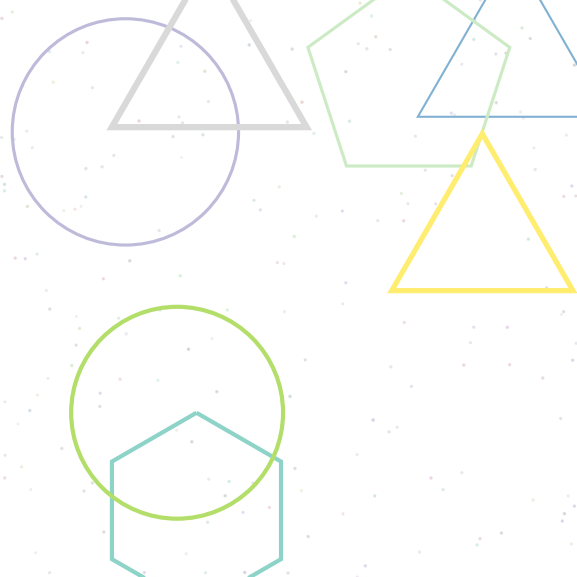[{"shape": "hexagon", "thickness": 2, "radius": 0.85, "center": [0.34, 0.115]}, {"shape": "circle", "thickness": 1.5, "radius": 0.98, "center": [0.217, 0.771]}, {"shape": "triangle", "thickness": 1, "radius": 0.95, "center": [0.888, 0.892]}, {"shape": "circle", "thickness": 2, "radius": 0.92, "center": [0.307, 0.284]}, {"shape": "triangle", "thickness": 3, "radius": 0.97, "center": [0.362, 0.876]}, {"shape": "pentagon", "thickness": 1.5, "radius": 0.92, "center": [0.708, 0.86]}, {"shape": "triangle", "thickness": 2.5, "radius": 0.91, "center": [0.835, 0.586]}]